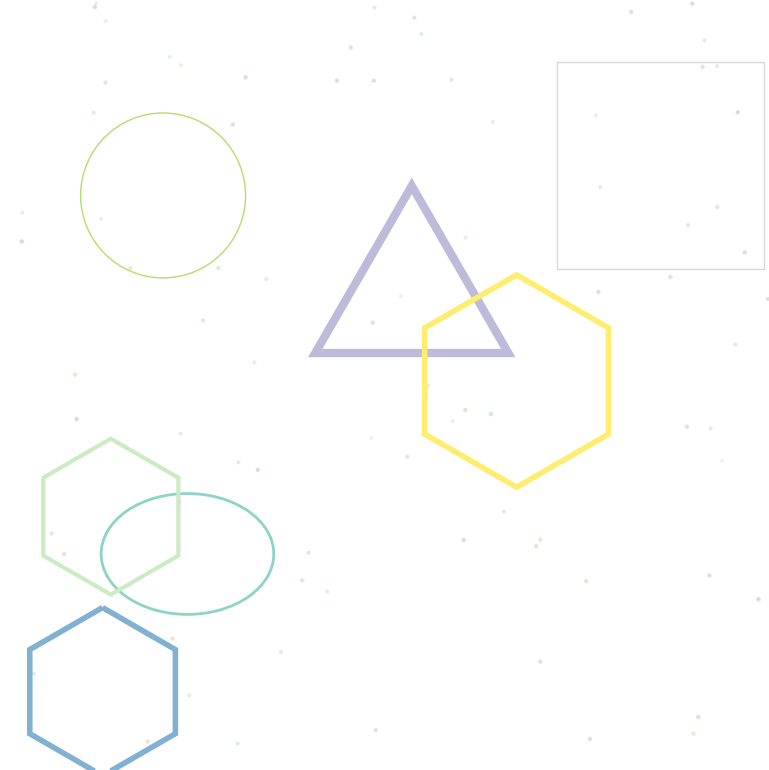[{"shape": "oval", "thickness": 1, "radius": 0.56, "center": [0.243, 0.281]}, {"shape": "triangle", "thickness": 3, "radius": 0.72, "center": [0.535, 0.614]}, {"shape": "hexagon", "thickness": 2, "radius": 0.55, "center": [0.133, 0.102]}, {"shape": "circle", "thickness": 0.5, "radius": 0.54, "center": [0.212, 0.746]}, {"shape": "square", "thickness": 0.5, "radius": 0.67, "center": [0.857, 0.785]}, {"shape": "hexagon", "thickness": 1.5, "radius": 0.51, "center": [0.144, 0.329]}, {"shape": "hexagon", "thickness": 2, "radius": 0.69, "center": [0.671, 0.505]}]